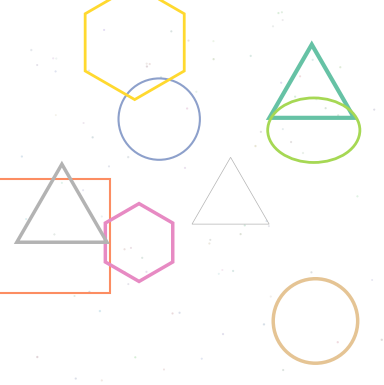[{"shape": "triangle", "thickness": 3, "radius": 0.63, "center": [0.81, 0.757]}, {"shape": "square", "thickness": 1.5, "radius": 0.74, "center": [0.139, 0.387]}, {"shape": "circle", "thickness": 1.5, "radius": 0.53, "center": [0.414, 0.691]}, {"shape": "hexagon", "thickness": 2.5, "radius": 0.51, "center": [0.361, 0.37]}, {"shape": "oval", "thickness": 2, "radius": 0.6, "center": [0.815, 0.662]}, {"shape": "hexagon", "thickness": 2, "radius": 0.74, "center": [0.35, 0.89]}, {"shape": "circle", "thickness": 2.5, "radius": 0.55, "center": [0.819, 0.166]}, {"shape": "triangle", "thickness": 2.5, "radius": 0.68, "center": [0.161, 0.438]}, {"shape": "triangle", "thickness": 0.5, "radius": 0.58, "center": [0.599, 0.476]}]